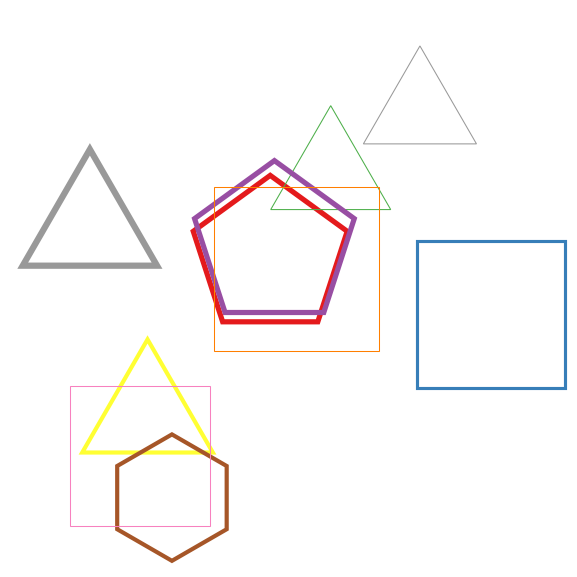[{"shape": "pentagon", "thickness": 2.5, "radius": 0.7, "center": [0.468, 0.555]}, {"shape": "square", "thickness": 1.5, "radius": 0.64, "center": [0.85, 0.455]}, {"shape": "triangle", "thickness": 0.5, "radius": 0.6, "center": [0.573, 0.696]}, {"shape": "pentagon", "thickness": 2.5, "radius": 0.73, "center": [0.475, 0.576]}, {"shape": "square", "thickness": 0.5, "radius": 0.71, "center": [0.514, 0.534]}, {"shape": "triangle", "thickness": 2, "radius": 0.65, "center": [0.255, 0.281]}, {"shape": "hexagon", "thickness": 2, "radius": 0.55, "center": [0.298, 0.137]}, {"shape": "square", "thickness": 0.5, "radius": 0.61, "center": [0.242, 0.209]}, {"shape": "triangle", "thickness": 0.5, "radius": 0.57, "center": [0.727, 0.807]}, {"shape": "triangle", "thickness": 3, "radius": 0.67, "center": [0.156, 0.606]}]